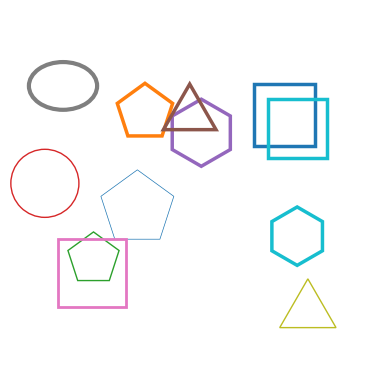[{"shape": "square", "thickness": 2.5, "radius": 0.4, "center": [0.739, 0.701]}, {"shape": "pentagon", "thickness": 0.5, "radius": 0.5, "center": [0.357, 0.459]}, {"shape": "pentagon", "thickness": 2.5, "radius": 0.38, "center": [0.377, 0.708]}, {"shape": "pentagon", "thickness": 1, "radius": 0.35, "center": [0.243, 0.328]}, {"shape": "circle", "thickness": 1, "radius": 0.44, "center": [0.117, 0.524]}, {"shape": "hexagon", "thickness": 2.5, "radius": 0.44, "center": [0.523, 0.655]}, {"shape": "triangle", "thickness": 2.5, "radius": 0.39, "center": [0.493, 0.703]}, {"shape": "square", "thickness": 2, "radius": 0.44, "center": [0.24, 0.29]}, {"shape": "oval", "thickness": 3, "radius": 0.44, "center": [0.164, 0.777]}, {"shape": "triangle", "thickness": 1, "radius": 0.42, "center": [0.8, 0.191]}, {"shape": "hexagon", "thickness": 2.5, "radius": 0.38, "center": [0.772, 0.387]}, {"shape": "square", "thickness": 2.5, "radius": 0.39, "center": [0.773, 0.667]}]